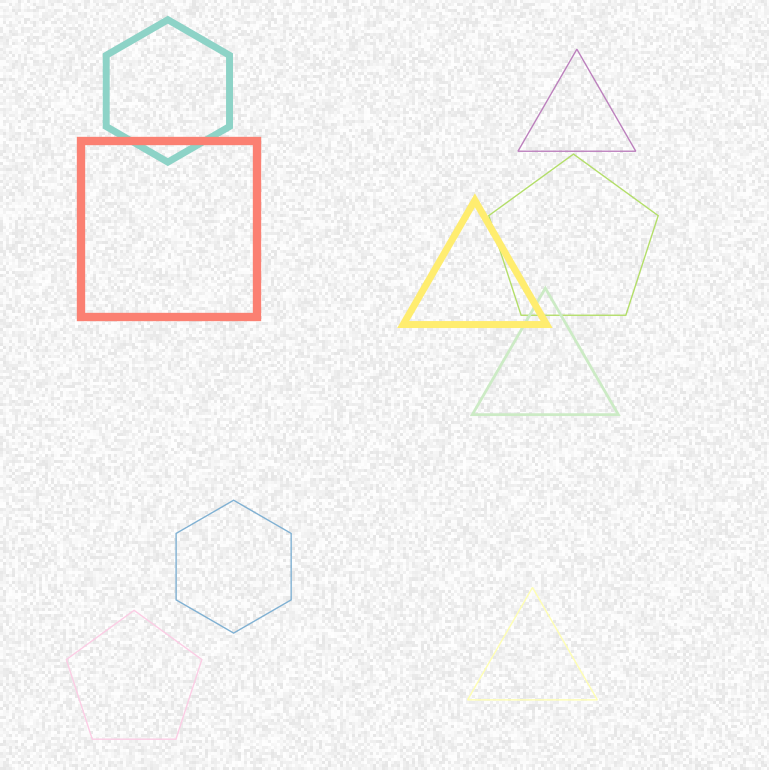[{"shape": "hexagon", "thickness": 2.5, "radius": 0.46, "center": [0.218, 0.882]}, {"shape": "triangle", "thickness": 0.5, "radius": 0.49, "center": [0.692, 0.14]}, {"shape": "square", "thickness": 3, "radius": 0.57, "center": [0.219, 0.703]}, {"shape": "hexagon", "thickness": 0.5, "radius": 0.43, "center": [0.303, 0.264]}, {"shape": "pentagon", "thickness": 0.5, "radius": 0.58, "center": [0.745, 0.684]}, {"shape": "pentagon", "thickness": 0.5, "radius": 0.46, "center": [0.174, 0.115]}, {"shape": "triangle", "thickness": 0.5, "radius": 0.44, "center": [0.749, 0.848]}, {"shape": "triangle", "thickness": 1, "radius": 0.55, "center": [0.708, 0.516]}, {"shape": "triangle", "thickness": 2.5, "radius": 0.54, "center": [0.617, 0.632]}]